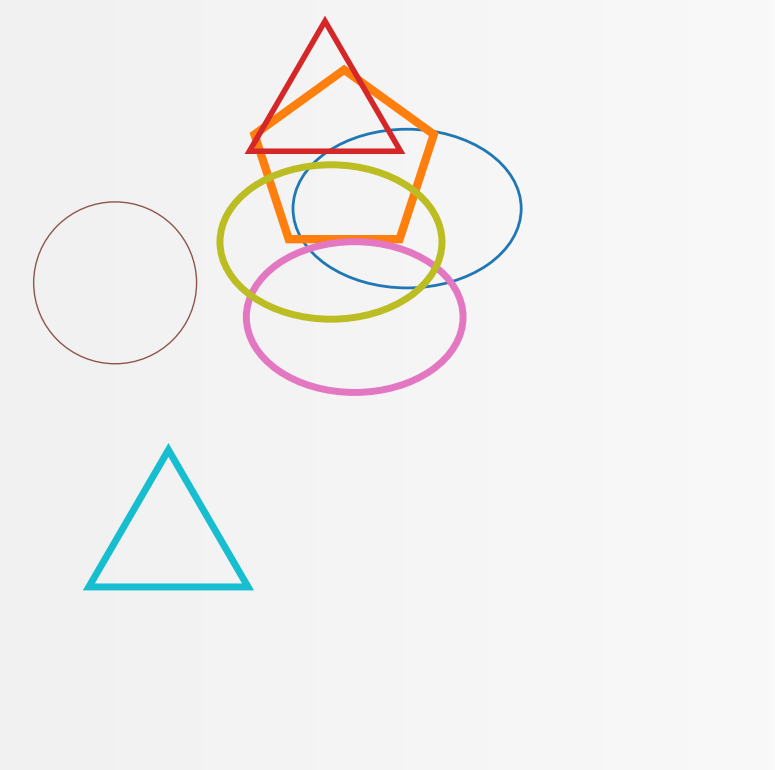[{"shape": "oval", "thickness": 1, "radius": 0.74, "center": [0.525, 0.729]}, {"shape": "pentagon", "thickness": 3, "radius": 0.61, "center": [0.444, 0.788]}, {"shape": "triangle", "thickness": 2, "radius": 0.56, "center": [0.419, 0.86]}, {"shape": "circle", "thickness": 0.5, "radius": 0.53, "center": [0.149, 0.633]}, {"shape": "oval", "thickness": 2.5, "radius": 0.7, "center": [0.458, 0.588]}, {"shape": "oval", "thickness": 2.5, "radius": 0.72, "center": [0.427, 0.686]}, {"shape": "triangle", "thickness": 2.5, "radius": 0.59, "center": [0.217, 0.297]}]